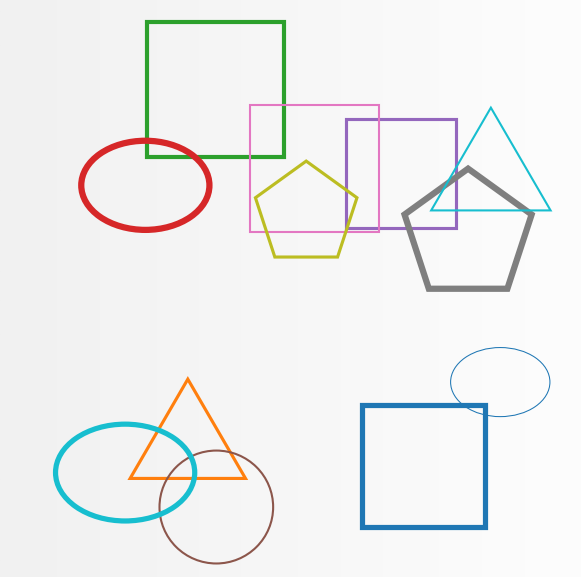[{"shape": "oval", "thickness": 0.5, "radius": 0.43, "center": [0.861, 0.338]}, {"shape": "square", "thickness": 2.5, "radius": 0.53, "center": [0.729, 0.192]}, {"shape": "triangle", "thickness": 1.5, "radius": 0.57, "center": [0.323, 0.228]}, {"shape": "square", "thickness": 2, "radius": 0.59, "center": [0.371, 0.844]}, {"shape": "oval", "thickness": 3, "radius": 0.55, "center": [0.25, 0.678]}, {"shape": "square", "thickness": 1.5, "radius": 0.47, "center": [0.69, 0.698]}, {"shape": "circle", "thickness": 1, "radius": 0.49, "center": [0.372, 0.121]}, {"shape": "square", "thickness": 1, "radius": 0.55, "center": [0.541, 0.708]}, {"shape": "pentagon", "thickness": 3, "radius": 0.57, "center": [0.805, 0.592]}, {"shape": "pentagon", "thickness": 1.5, "radius": 0.46, "center": [0.527, 0.628]}, {"shape": "triangle", "thickness": 1, "radius": 0.59, "center": [0.845, 0.694]}, {"shape": "oval", "thickness": 2.5, "radius": 0.6, "center": [0.215, 0.181]}]